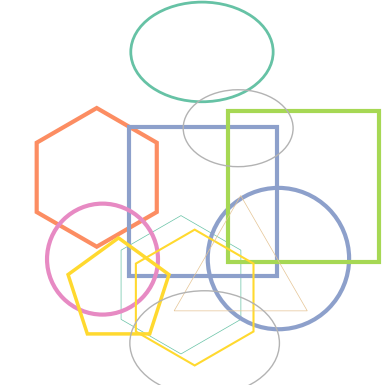[{"shape": "oval", "thickness": 2, "radius": 0.92, "center": [0.525, 0.865]}, {"shape": "hexagon", "thickness": 0.5, "radius": 0.9, "center": [0.47, 0.26]}, {"shape": "hexagon", "thickness": 3, "radius": 0.9, "center": [0.251, 0.539]}, {"shape": "square", "thickness": 3, "radius": 0.96, "center": [0.528, 0.477]}, {"shape": "circle", "thickness": 3, "radius": 0.92, "center": [0.723, 0.328]}, {"shape": "circle", "thickness": 3, "radius": 0.72, "center": [0.266, 0.327]}, {"shape": "square", "thickness": 3, "radius": 0.98, "center": [0.788, 0.516]}, {"shape": "pentagon", "thickness": 2.5, "radius": 0.69, "center": [0.308, 0.244]}, {"shape": "hexagon", "thickness": 1.5, "radius": 0.88, "center": [0.506, 0.227]}, {"shape": "triangle", "thickness": 0.5, "radius": 1.0, "center": [0.625, 0.292]}, {"shape": "oval", "thickness": 1, "radius": 0.97, "center": [0.532, 0.109]}, {"shape": "oval", "thickness": 1, "radius": 0.71, "center": [0.619, 0.667]}]